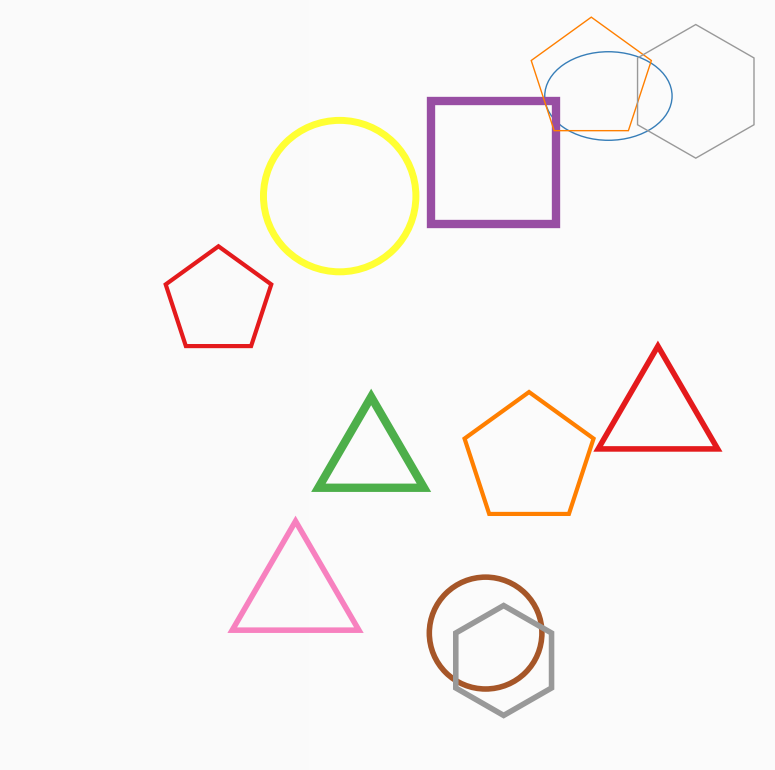[{"shape": "triangle", "thickness": 2, "radius": 0.45, "center": [0.849, 0.461]}, {"shape": "pentagon", "thickness": 1.5, "radius": 0.36, "center": [0.282, 0.608]}, {"shape": "oval", "thickness": 0.5, "radius": 0.41, "center": [0.785, 0.875]}, {"shape": "triangle", "thickness": 3, "radius": 0.39, "center": [0.479, 0.406]}, {"shape": "square", "thickness": 3, "radius": 0.4, "center": [0.637, 0.789]}, {"shape": "pentagon", "thickness": 0.5, "radius": 0.41, "center": [0.763, 0.896]}, {"shape": "pentagon", "thickness": 1.5, "radius": 0.44, "center": [0.683, 0.403]}, {"shape": "circle", "thickness": 2.5, "radius": 0.49, "center": [0.438, 0.745]}, {"shape": "circle", "thickness": 2, "radius": 0.36, "center": [0.627, 0.178]}, {"shape": "triangle", "thickness": 2, "radius": 0.47, "center": [0.381, 0.229]}, {"shape": "hexagon", "thickness": 2, "radius": 0.36, "center": [0.65, 0.142]}, {"shape": "hexagon", "thickness": 0.5, "radius": 0.43, "center": [0.898, 0.881]}]